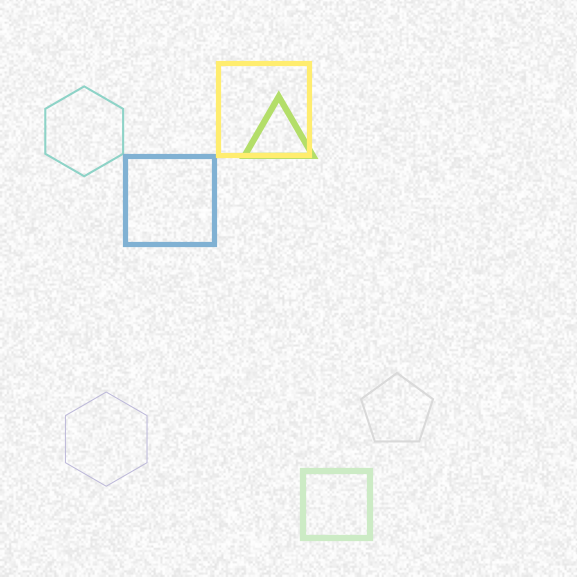[{"shape": "hexagon", "thickness": 1, "radius": 0.39, "center": [0.146, 0.772]}, {"shape": "hexagon", "thickness": 0.5, "radius": 0.41, "center": [0.184, 0.239]}, {"shape": "square", "thickness": 2.5, "radius": 0.38, "center": [0.293, 0.653]}, {"shape": "triangle", "thickness": 3, "radius": 0.34, "center": [0.483, 0.763]}, {"shape": "pentagon", "thickness": 1, "radius": 0.33, "center": [0.688, 0.288]}, {"shape": "square", "thickness": 3, "radius": 0.29, "center": [0.582, 0.126]}, {"shape": "square", "thickness": 2.5, "radius": 0.39, "center": [0.456, 0.81]}]